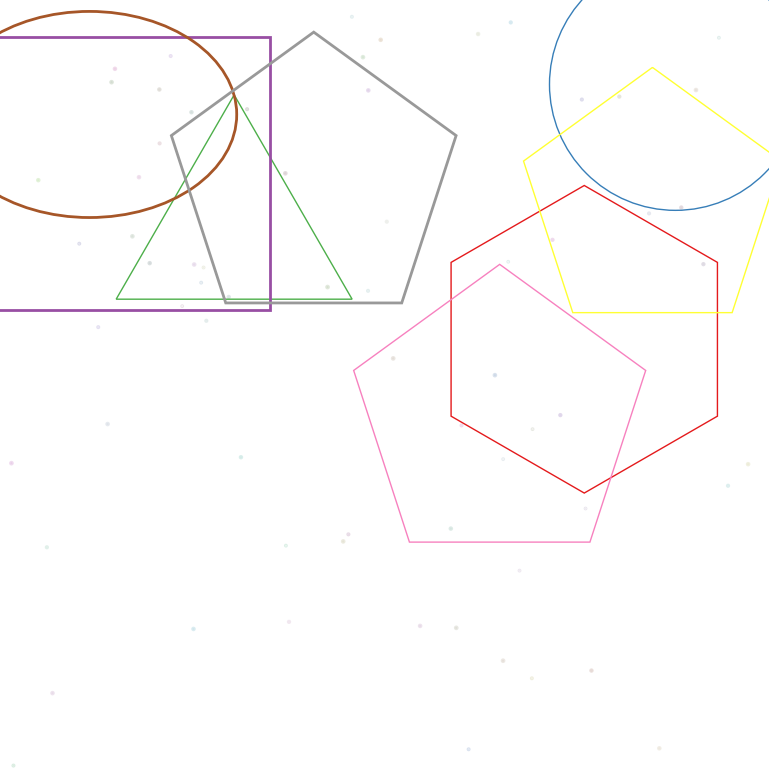[{"shape": "hexagon", "thickness": 0.5, "radius": 1.0, "center": [0.759, 0.559]}, {"shape": "circle", "thickness": 0.5, "radius": 0.82, "center": [0.877, 0.89]}, {"shape": "triangle", "thickness": 0.5, "radius": 0.88, "center": [0.304, 0.7]}, {"shape": "square", "thickness": 1, "radius": 0.89, "center": [0.173, 0.774]}, {"shape": "pentagon", "thickness": 0.5, "radius": 0.88, "center": [0.847, 0.736]}, {"shape": "oval", "thickness": 1, "radius": 0.96, "center": [0.116, 0.851]}, {"shape": "pentagon", "thickness": 0.5, "radius": 1.0, "center": [0.649, 0.457]}, {"shape": "pentagon", "thickness": 1, "radius": 0.97, "center": [0.407, 0.764]}]